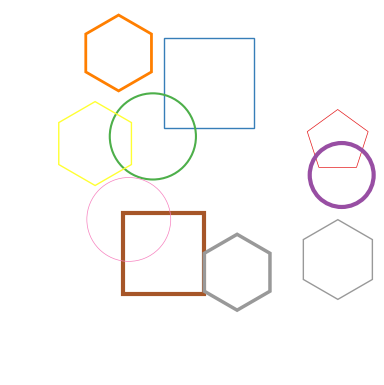[{"shape": "pentagon", "thickness": 0.5, "radius": 0.42, "center": [0.877, 0.632]}, {"shape": "square", "thickness": 1, "radius": 0.58, "center": [0.544, 0.784]}, {"shape": "circle", "thickness": 1.5, "radius": 0.56, "center": [0.397, 0.646]}, {"shape": "circle", "thickness": 3, "radius": 0.42, "center": [0.888, 0.545]}, {"shape": "hexagon", "thickness": 2, "radius": 0.49, "center": [0.308, 0.862]}, {"shape": "hexagon", "thickness": 1, "radius": 0.54, "center": [0.247, 0.627]}, {"shape": "square", "thickness": 3, "radius": 0.53, "center": [0.425, 0.342]}, {"shape": "circle", "thickness": 0.5, "radius": 0.54, "center": [0.334, 0.43]}, {"shape": "hexagon", "thickness": 1, "radius": 0.52, "center": [0.878, 0.326]}, {"shape": "hexagon", "thickness": 2.5, "radius": 0.49, "center": [0.616, 0.293]}]